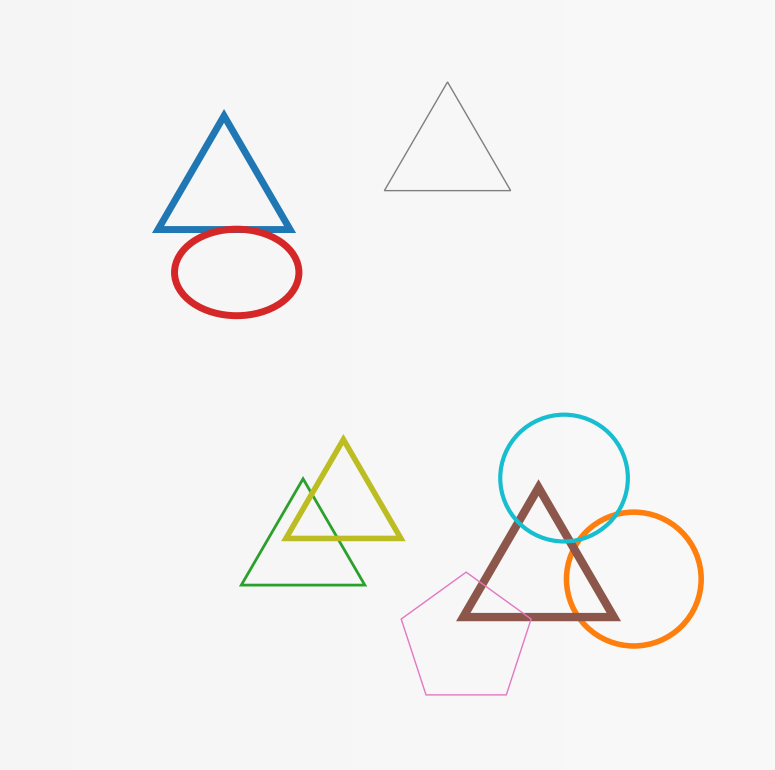[{"shape": "triangle", "thickness": 2.5, "radius": 0.49, "center": [0.289, 0.751]}, {"shape": "circle", "thickness": 2, "radius": 0.43, "center": [0.818, 0.248]}, {"shape": "triangle", "thickness": 1, "radius": 0.46, "center": [0.391, 0.286]}, {"shape": "oval", "thickness": 2.5, "radius": 0.4, "center": [0.305, 0.646]}, {"shape": "triangle", "thickness": 3, "radius": 0.56, "center": [0.695, 0.255]}, {"shape": "pentagon", "thickness": 0.5, "radius": 0.44, "center": [0.602, 0.169]}, {"shape": "triangle", "thickness": 0.5, "radius": 0.47, "center": [0.577, 0.799]}, {"shape": "triangle", "thickness": 2, "radius": 0.43, "center": [0.443, 0.344]}, {"shape": "circle", "thickness": 1.5, "radius": 0.41, "center": [0.728, 0.379]}]